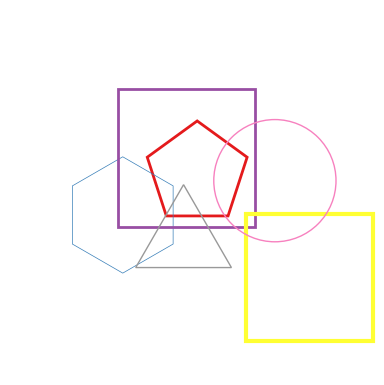[{"shape": "pentagon", "thickness": 2, "radius": 0.68, "center": [0.512, 0.549]}, {"shape": "hexagon", "thickness": 0.5, "radius": 0.76, "center": [0.319, 0.442]}, {"shape": "square", "thickness": 2, "radius": 0.89, "center": [0.485, 0.59]}, {"shape": "square", "thickness": 3, "radius": 0.83, "center": [0.804, 0.279]}, {"shape": "circle", "thickness": 1, "radius": 0.79, "center": [0.714, 0.531]}, {"shape": "triangle", "thickness": 1, "radius": 0.72, "center": [0.477, 0.377]}]